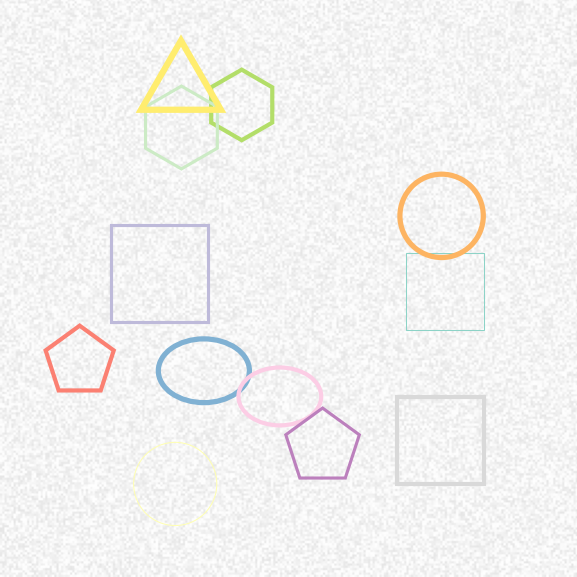[{"shape": "square", "thickness": 0.5, "radius": 0.33, "center": [0.771, 0.494]}, {"shape": "circle", "thickness": 0.5, "radius": 0.36, "center": [0.303, 0.161]}, {"shape": "square", "thickness": 1.5, "radius": 0.42, "center": [0.277, 0.525]}, {"shape": "pentagon", "thickness": 2, "radius": 0.31, "center": [0.138, 0.373]}, {"shape": "oval", "thickness": 2.5, "radius": 0.39, "center": [0.353, 0.357]}, {"shape": "circle", "thickness": 2.5, "radius": 0.36, "center": [0.765, 0.625]}, {"shape": "hexagon", "thickness": 2, "radius": 0.31, "center": [0.419, 0.817]}, {"shape": "oval", "thickness": 2, "radius": 0.36, "center": [0.485, 0.313]}, {"shape": "square", "thickness": 2, "radius": 0.38, "center": [0.763, 0.236]}, {"shape": "pentagon", "thickness": 1.5, "radius": 0.33, "center": [0.559, 0.226]}, {"shape": "hexagon", "thickness": 1.5, "radius": 0.36, "center": [0.314, 0.778]}, {"shape": "triangle", "thickness": 3, "radius": 0.4, "center": [0.313, 0.849]}]